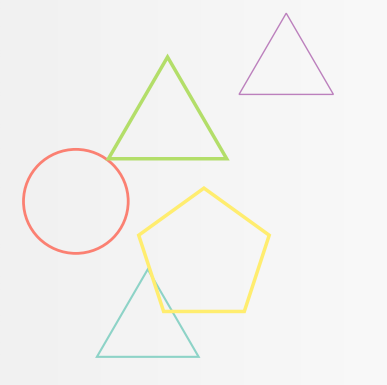[{"shape": "triangle", "thickness": 1.5, "radius": 0.76, "center": [0.381, 0.149]}, {"shape": "circle", "thickness": 2, "radius": 0.68, "center": [0.196, 0.477]}, {"shape": "triangle", "thickness": 2.5, "radius": 0.88, "center": [0.432, 0.676]}, {"shape": "triangle", "thickness": 1, "radius": 0.7, "center": [0.739, 0.825]}, {"shape": "pentagon", "thickness": 2.5, "radius": 0.89, "center": [0.526, 0.334]}]